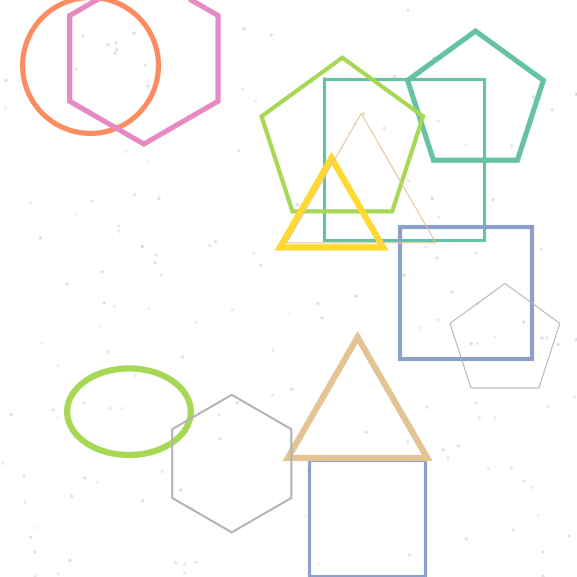[{"shape": "pentagon", "thickness": 2.5, "radius": 0.62, "center": [0.823, 0.822]}, {"shape": "square", "thickness": 1.5, "radius": 0.7, "center": [0.7, 0.723]}, {"shape": "circle", "thickness": 2.5, "radius": 0.59, "center": [0.157, 0.886]}, {"shape": "square", "thickness": 2, "radius": 0.57, "center": [0.807, 0.492]}, {"shape": "square", "thickness": 1.5, "radius": 0.5, "center": [0.635, 0.102]}, {"shape": "hexagon", "thickness": 2.5, "radius": 0.74, "center": [0.249, 0.898]}, {"shape": "oval", "thickness": 3, "radius": 0.54, "center": [0.223, 0.286]}, {"shape": "pentagon", "thickness": 2, "radius": 0.74, "center": [0.593, 0.752]}, {"shape": "triangle", "thickness": 3, "radius": 0.52, "center": [0.574, 0.622]}, {"shape": "triangle", "thickness": 0.5, "radius": 0.75, "center": [0.626, 0.653]}, {"shape": "triangle", "thickness": 3, "radius": 0.7, "center": [0.619, 0.276]}, {"shape": "hexagon", "thickness": 1, "radius": 0.6, "center": [0.401, 0.196]}, {"shape": "pentagon", "thickness": 0.5, "radius": 0.5, "center": [0.874, 0.408]}]